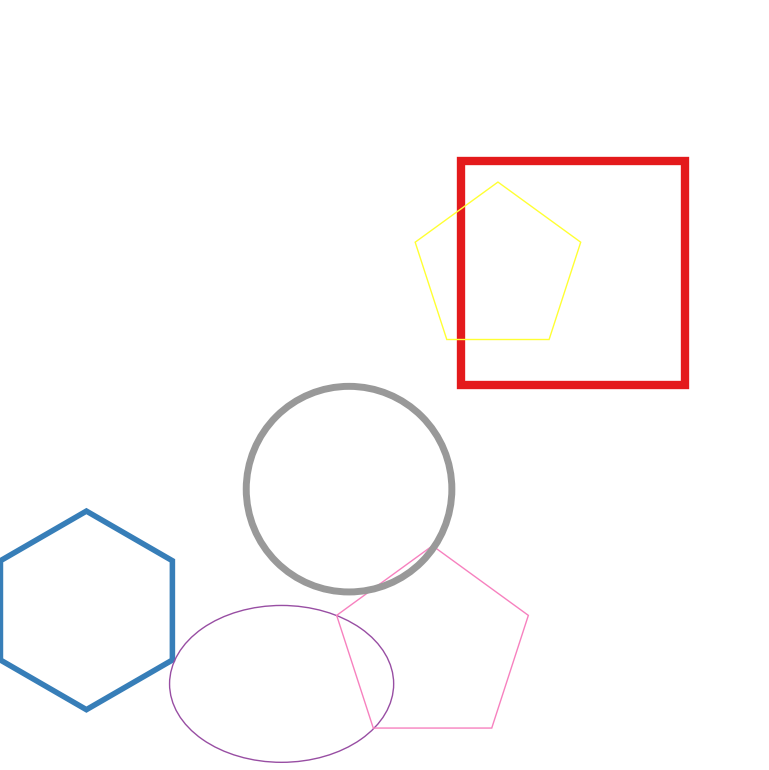[{"shape": "square", "thickness": 3, "radius": 0.73, "center": [0.744, 0.645]}, {"shape": "hexagon", "thickness": 2, "radius": 0.64, "center": [0.112, 0.207]}, {"shape": "oval", "thickness": 0.5, "radius": 0.73, "center": [0.366, 0.112]}, {"shape": "pentagon", "thickness": 0.5, "radius": 0.57, "center": [0.647, 0.651]}, {"shape": "pentagon", "thickness": 0.5, "radius": 0.65, "center": [0.562, 0.16]}, {"shape": "circle", "thickness": 2.5, "radius": 0.67, "center": [0.453, 0.365]}]